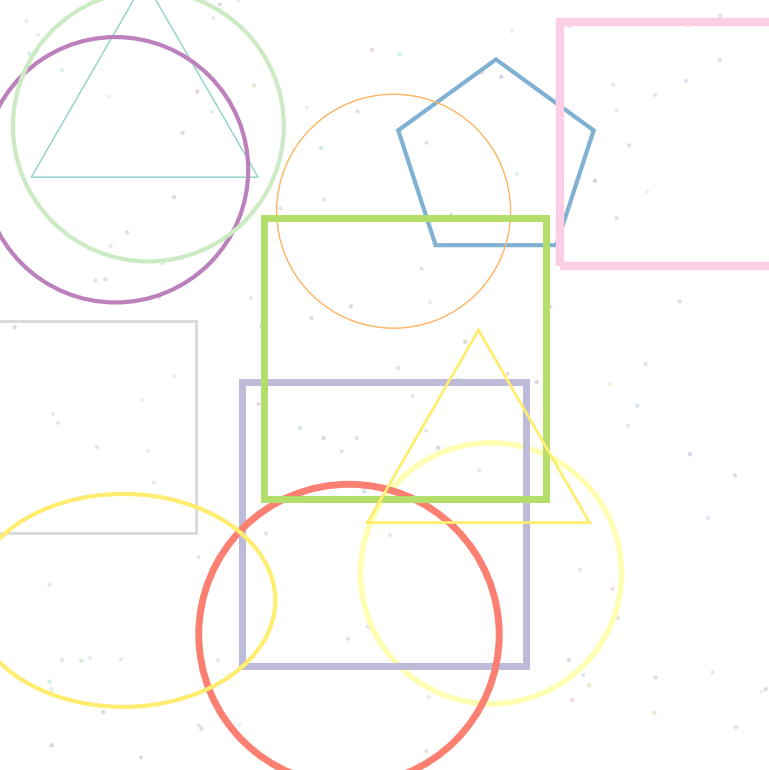[{"shape": "triangle", "thickness": 0.5, "radius": 0.85, "center": [0.188, 0.855]}, {"shape": "circle", "thickness": 2, "radius": 0.85, "center": [0.638, 0.255]}, {"shape": "square", "thickness": 2.5, "radius": 0.92, "center": [0.499, 0.32]}, {"shape": "circle", "thickness": 2.5, "radius": 0.98, "center": [0.453, 0.176]}, {"shape": "pentagon", "thickness": 1.5, "radius": 0.67, "center": [0.644, 0.789]}, {"shape": "circle", "thickness": 0.5, "radius": 0.76, "center": [0.511, 0.726]}, {"shape": "square", "thickness": 2.5, "radius": 0.91, "center": [0.526, 0.534]}, {"shape": "square", "thickness": 3, "radius": 0.79, "center": [0.885, 0.813]}, {"shape": "square", "thickness": 1, "radius": 0.69, "center": [0.117, 0.445]}, {"shape": "circle", "thickness": 1.5, "radius": 0.86, "center": [0.15, 0.78]}, {"shape": "circle", "thickness": 1.5, "radius": 0.88, "center": [0.193, 0.836]}, {"shape": "triangle", "thickness": 1, "radius": 0.83, "center": [0.621, 0.405]}, {"shape": "oval", "thickness": 1.5, "radius": 0.99, "center": [0.16, 0.22]}]